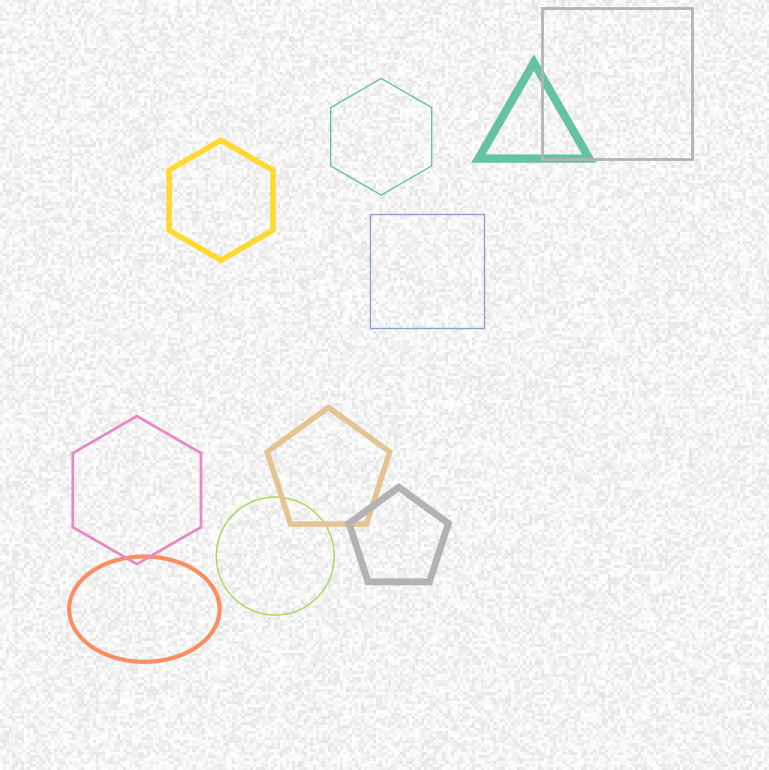[{"shape": "hexagon", "thickness": 0.5, "radius": 0.38, "center": [0.495, 0.822]}, {"shape": "triangle", "thickness": 3, "radius": 0.42, "center": [0.693, 0.836]}, {"shape": "oval", "thickness": 1.5, "radius": 0.49, "center": [0.187, 0.209]}, {"shape": "square", "thickness": 0.5, "radius": 0.37, "center": [0.555, 0.648]}, {"shape": "hexagon", "thickness": 1, "radius": 0.48, "center": [0.178, 0.363]}, {"shape": "circle", "thickness": 0.5, "radius": 0.38, "center": [0.357, 0.278]}, {"shape": "hexagon", "thickness": 2, "radius": 0.39, "center": [0.287, 0.74]}, {"shape": "pentagon", "thickness": 2, "radius": 0.42, "center": [0.427, 0.387]}, {"shape": "pentagon", "thickness": 2.5, "radius": 0.34, "center": [0.518, 0.299]}, {"shape": "square", "thickness": 1, "radius": 0.49, "center": [0.801, 0.892]}]